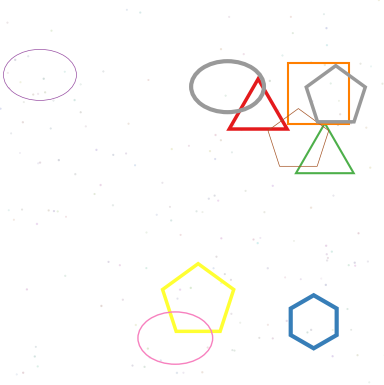[{"shape": "triangle", "thickness": 2.5, "radius": 0.43, "center": [0.671, 0.708]}, {"shape": "hexagon", "thickness": 3, "radius": 0.34, "center": [0.815, 0.164]}, {"shape": "triangle", "thickness": 1.5, "radius": 0.43, "center": [0.844, 0.593]}, {"shape": "oval", "thickness": 0.5, "radius": 0.47, "center": [0.104, 0.805]}, {"shape": "square", "thickness": 1.5, "radius": 0.4, "center": [0.827, 0.757]}, {"shape": "pentagon", "thickness": 2.5, "radius": 0.49, "center": [0.515, 0.218]}, {"shape": "pentagon", "thickness": 0.5, "radius": 0.41, "center": [0.775, 0.635]}, {"shape": "oval", "thickness": 1, "radius": 0.49, "center": [0.455, 0.122]}, {"shape": "pentagon", "thickness": 2.5, "radius": 0.4, "center": [0.872, 0.749]}, {"shape": "oval", "thickness": 3, "radius": 0.47, "center": [0.591, 0.775]}]